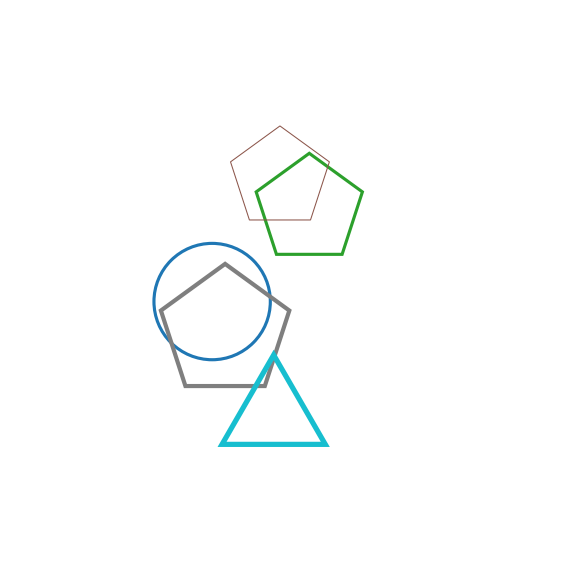[{"shape": "circle", "thickness": 1.5, "radius": 0.5, "center": [0.367, 0.477]}, {"shape": "pentagon", "thickness": 1.5, "radius": 0.48, "center": [0.536, 0.637]}, {"shape": "pentagon", "thickness": 0.5, "radius": 0.45, "center": [0.485, 0.691]}, {"shape": "pentagon", "thickness": 2, "radius": 0.58, "center": [0.39, 0.425]}, {"shape": "triangle", "thickness": 2.5, "radius": 0.52, "center": [0.474, 0.281]}]